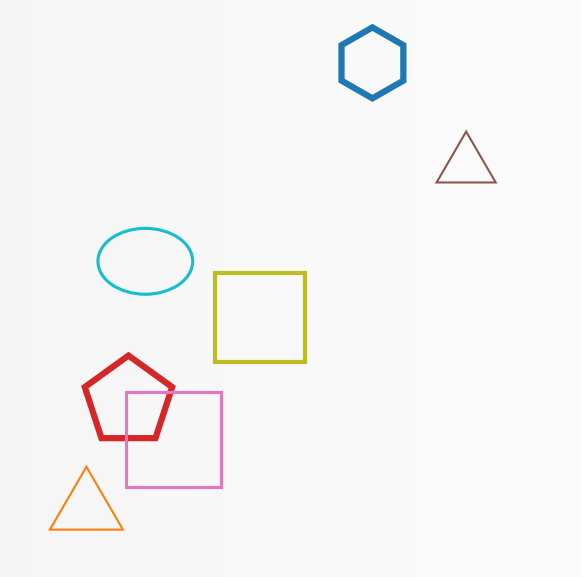[{"shape": "hexagon", "thickness": 3, "radius": 0.31, "center": [0.641, 0.89]}, {"shape": "triangle", "thickness": 1, "radius": 0.36, "center": [0.149, 0.118]}, {"shape": "pentagon", "thickness": 3, "radius": 0.4, "center": [0.221, 0.304]}, {"shape": "triangle", "thickness": 1, "radius": 0.29, "center": [0.802, 0.713]}, {"shape": "square", "thickness": 1.5, "radius": 0.41, "center": [0.299, 0.238]}, {"shape": "square", "thickness": 2, "radius": 0.39, "center": [0.448, 0.449]}, {"shape": "oval", "thickness": 1.5, "radius": 0.41, "center": [0.25, 0.547]}]